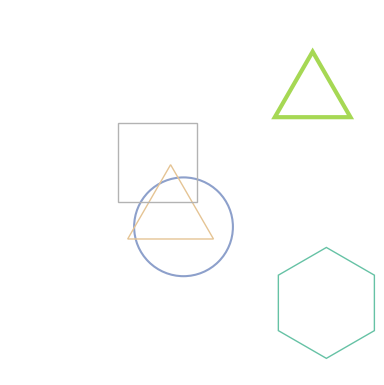[{"shape": "hexagon", "thickness": 1, "radius": 0.72, "center": [0.848, 0.213]}, {"shape": "circle", "thickness": 1.5, "radius": 0.64, "center": [0.477, 0.411]}, {"shape": "triangle", "thickness": 3, "radius": 0.57, "center": [0.812, 0.752]}, {"shape": "triangle", "thickness": 1, "radius": 0.64, "center": [0.443, 0.444]}, {"shape": "square", "thickness": 1, "radius": 0.51, "center": [0.41, 0.578]}]